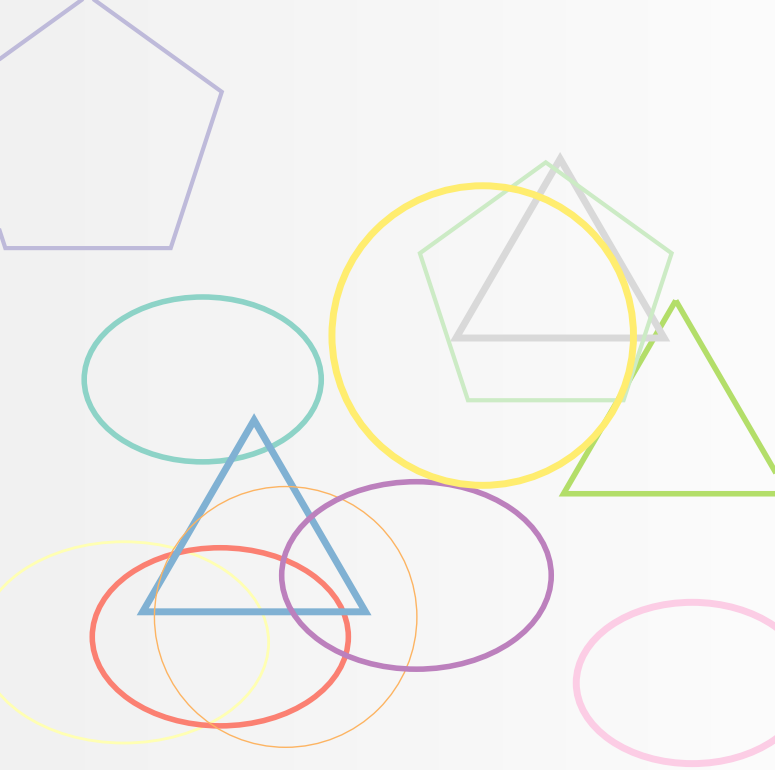[{"shape": "oval", "thickness": 2, "radius": 0.76, "center": [0.262, 0.507]}, {"shape": "oval", "thickness": 1, "radius": 0.93, "center": [0.16, 0.166]}, {"shape": "pentagon", "thickness": 1.5, "radius": 0.91, "center": [0.114, 0.825]}, {"shape": "oval", "thickness": 2, "radius": 0.83, "center": [0.284, 0.173]}, {"shape": "triangle", "thickness": 2.5, "radius": 0.83, "center": [0.328, 0.288]}, {"shape": "circle", "thickness": 0.5, "radius": 0.85, "center": [0.369, 0.199]}, {"shape": "triangle", "thickness": 2, "radius": 0.84, "center": [0.872, 0.442]}, {"shape": "oval", "thickness": 2.5, "radius": 0.75, "center": [0.893, 0.113]}, {"shape": "triangle", "thickness": 2.5, "radius": 0.78, "center": [0.723, 0.639]}, {"shape": "oval", "thickness": 2, "radius": 0.87, "center": [0.537, 0.253]}, {"shape": "pentagon", "thickness": 1.5, "radius": 0.85, "center": [0.704, 0.618]}, {"shape": "circle", "thickness": 2.5, "radius": 0.97, "center": [0.623, 0.564]}]